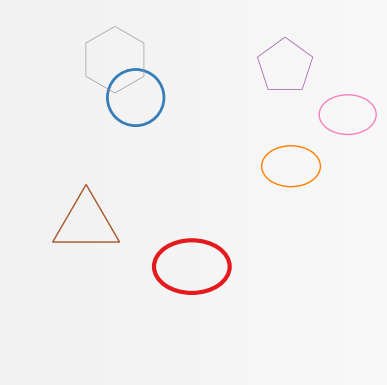[{"shape": "oval", "thickness": 3, "radius": 0.49, "center": [0.495, 0.307]}, {"shape": "circle", "thickness": 2, "radius": 0.36, "center": [0.35, 0.747]}, {"shape": "pentagon", "thickness": 0.5, "radius": 0.38, "center": [0.736, 0.829]}, {"shape": "oval", "thickness": 1, "radius": 0.38, "center": [0.751, 0.568]}, {"shape": "triangle", "thickness": 1, "radius": 0.5, "center": [0.222, 0.421]}, {"shape": "oval", "thickness": 1, "radius": 0.37, "center": [0.897, 0.702]}, {"shape": "hexagon", "thickness": 0.5, "radius": 0.43, "center": [0.297, 0.845]}]